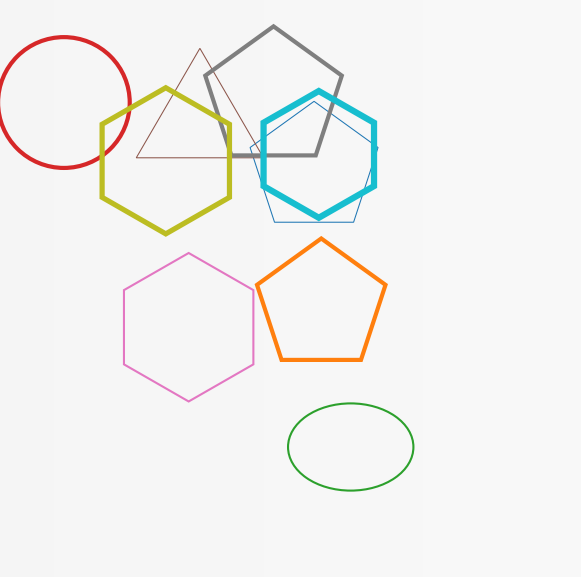[{"shape": "pentagon", "thickness": 0.5, "radius": 0.58, "center": [0.54, 0.708]}, {"shape": "pentagon", "thickness": 2, "radius": 0.58, "center": [0.553, 0.47]}, {"shape": "oval", "thickness": 1, "radius": 0.54, "center": [0.603, 0.225]}, {"shape": "circle", "thickness": 2, "radius": 0.57, "center": [0.11, 0.822]}, {"shape": "triangle", "thickness": 0.5, "radius": 0.63, "center": [0.344, 0.789]}, {"shape": "hexagon", "thickness": 1, "radius": 0.64, "center": [0.325, 0.432]}, {"shape": "pentagon", "thickness": 2, "radius": 0.62, "center": [0.471, 0.83]}, {"shape": "hexagon", "thickness": 2.5, "radius": 0.63, "center": [0.285, 0.721]}, {"shape": "hexagon", "thickness": 3, "radius": 0.55, "center": [0.548, 0.732]}]